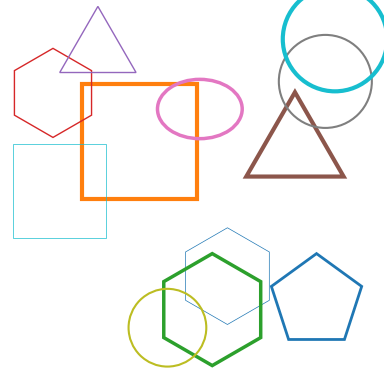[{"shape": "pentagon", "thickness": 2, "radius": 0.62, "center": [0.822, 0.218]}, {"shape": "hexagon", "thickness": 0.5, "radius": 0.63, "center": [0.591, 0.283]}, {"shape": "square", "thickness": 3, "radius": 0.75, "center": [0.362, 0.632]}, {"shape": "hexagon", "thickness": 2.5, "radius": 0.73, "center": [0.551, 0.196]}, {"shape": "hexagon", "thickness": 1, "radius": 0.58, "center": [0.138, 0.759]}, {"shape": "triangle", "thickness": 1, "radius": 0.57, "center": [0.254, 0.869]}, {"shape": "triangle", "thickness": 3, "radius": 0.73, "center": [0.766, 0.614]}, {"shape": "oval", "thickness": 2.5, "radius": 0.55, "center": [0.519, 0.717]}, {"shape": "circle", "thickness": 1.5, "radius": 0.6, "center": [0.845, 0.789]}, {"shape": "circle", "thickness": 1.5, "radius": 0.5, "center": [0.435, 0.149]}, {"shape": "square", "thickness": 0.5, "radius": 0.61, "center": [0.154, 0.504]}, {"shape": "circle", "thickness": 3, "radius": 0.68, "center": [0.87, 0.898]}]